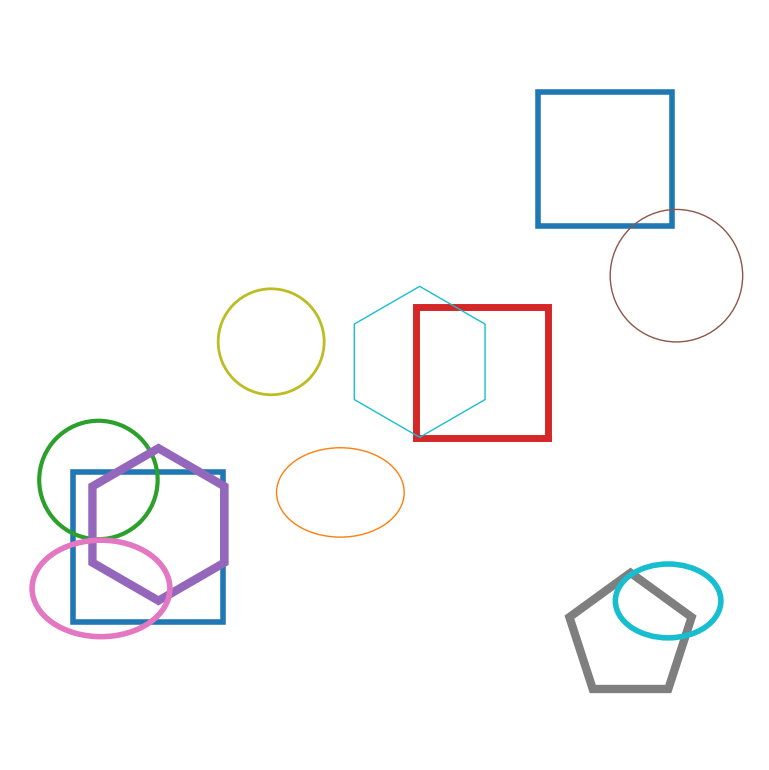[{"shape": "square", "thickness": 2, "radius": 0.49, "center": [0.192, 0.29]}, {"shape": "square", "thickness": 2, "radius": 0.44, "center": [0.786, 0.794]}, {"shape": "oval", "thickness": 0.5, "radius": 0.41, "center": [0.442, 0.36]}, {"shape": "circle", "thickness": 1.5, "radius": 0.38, "center": [0.128, 0.377]}, {"shape": "square", "thickness": 2.5, "radius": 0.43, "center": [0.626, 0.516]}, {"shape": "hexagon", "thickness": 3, "radius": 0.49, "center": [0.206, 0.319]}, {"shape": "circle", "thickness": 0.5, "radius": 0.43, "center": [0.878, 0.642]}, {"shape": "oval", "thickness": 2, "radius": 0.45, "center": [0.131, 0.236]}, {"shape": "pentagon", "thickness": 3, "radius": 0.42, "center": [0.819, 0.173]}, {"shape": "circle", "thickness": 1, "radius": 0.34, "center": [0.352, 0.556]}, {"shape": "hexagon", "thickness": 0.5, "radius": 0.49, "center": [0.545, 0.53]}, {"shape": "oval", "thickness": 2, "radius": 0.34, "center": [0.868, 0.22]}]